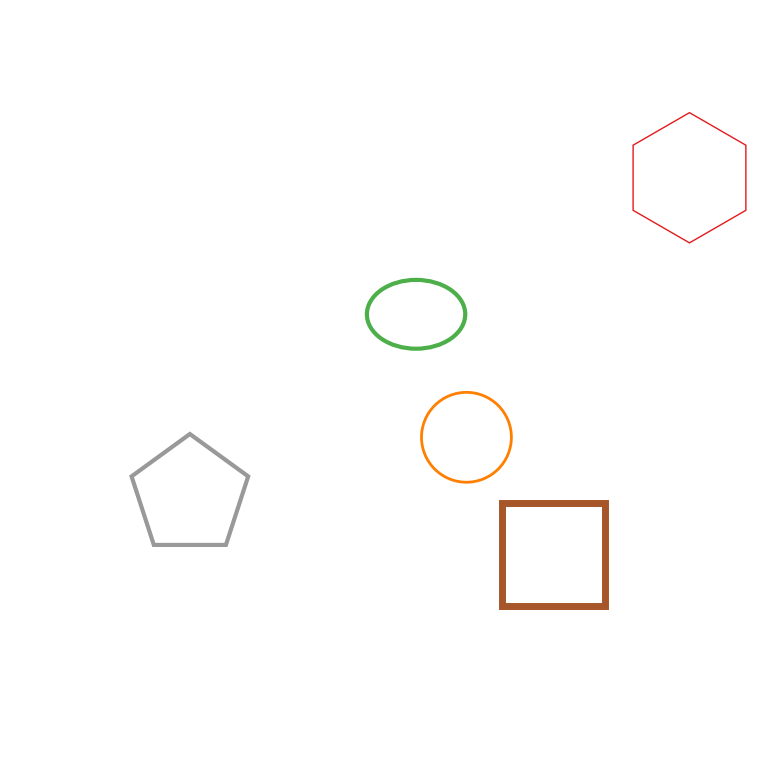[{"shape": "hexagon", "thickness": 0.5, "radius": 0.42, "center": [0.895, 0.769]}, {"shape": "oval", "thickness": 1.5, "radius": 0.32, "center": [0.54, 0.592]}, {"shape": "circle", "thickness": 1, "radius": 0.29, "center": [0.606, 0.432]}, {"shape": "square", "thickness": 2.5, "radius": 0.33, "center": [0.719, 0.28]}, {"shape": "pentagon", "thickness": 1.5, "radius": 0.4, "center": [0.247, 0.357]}]